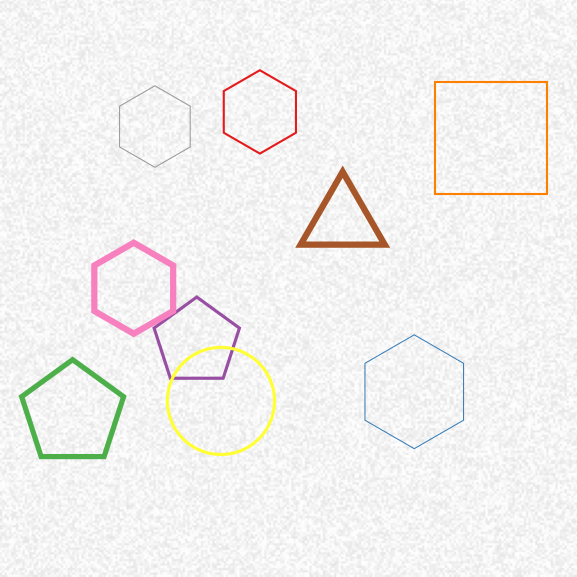[{"shape": "hexagon", "thickness": 1, "radius": 0.36, "center": [0.45, 0.805]}, {"shape": "hexagon", "thickness": 0.5, "radius": 0.49, "center": [0.717, 0.321]}, {"shape": "pentagon", "thickness": 2.5, "radius": 0.46, "center": [0.126, 0.284]}, {"shape": "pentagon", "thickness": 1.5, "radius": 0.39, "center": [0.341, 0.407]}, {"shape": "square", "thickness": 1, "radius": 0.48, "center": [0.851, 0.76]}, {"shape": "circle", "thickness": 1.5, "radius": 0.46, "center": [0.383, 0.305]}, {"shape": "triangle", "thickness": 3, "radius": 0.42, "center": [0.593, 0.618]}, {"shape": "hexagon", "thickness": 3, "radius": 0.39, "center": [0.232, 0.5]}, {"shape": "hexagon", "thickness": 0.5, "radius": 0.35, "center": [0.268, 0.78]}]